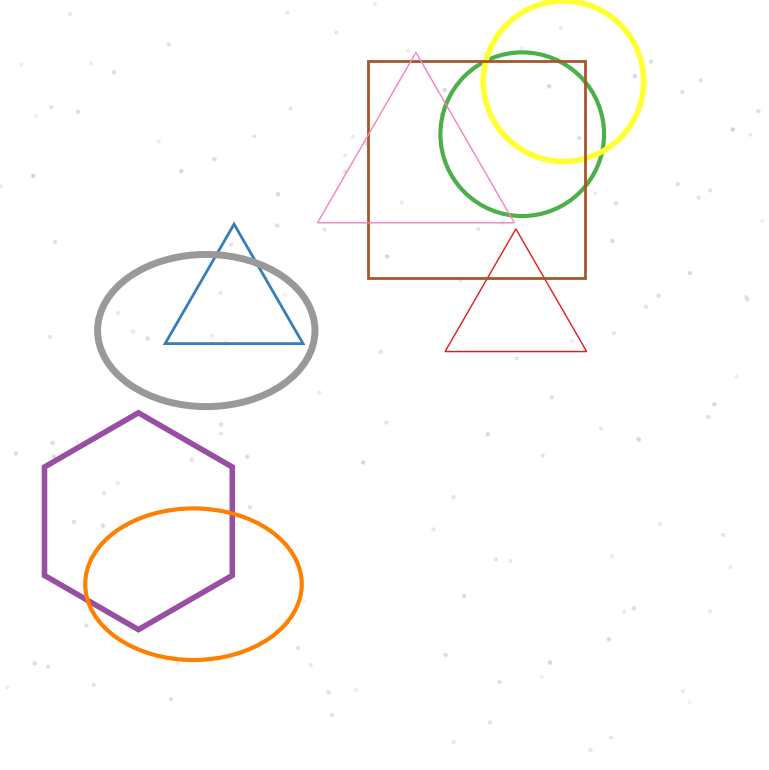[{"shape": "triangle", "thickness": 0.5, "radius": 0.53, "center": [0.67, 0.597]}, {"shape": "triangle", "thickness": 1, "radius": 0.52, "center": [0.304, 0.605]}, {"shape": "circle", "thickness": 1.5, "radius": 0.53, "center": [0.678, 0.826]}, {"shape": "hexagon", "thickness": 2, "radius": 0.7, "center": [0.18, 0.323]}, {"shape": "oval", "thickness": 1.5, "radius": 0.7, "center": [0.251, 0.241]}, {"shape": "circle", "thickness": 2, "radius": 0.52, "center": [0.732, 0.895]}, {"shape": "square", "thickness": 1, "radius": 0.71, "center": [0.619, 0.78]}, {"shape": "triangle", "thickness": 0.5, "radius": 0.74, "center": [0.54, 0.784]}, {"shape": "oval", "thickness": 2.5, "radius": 0.71, "center": [0.268, 0.571]}]